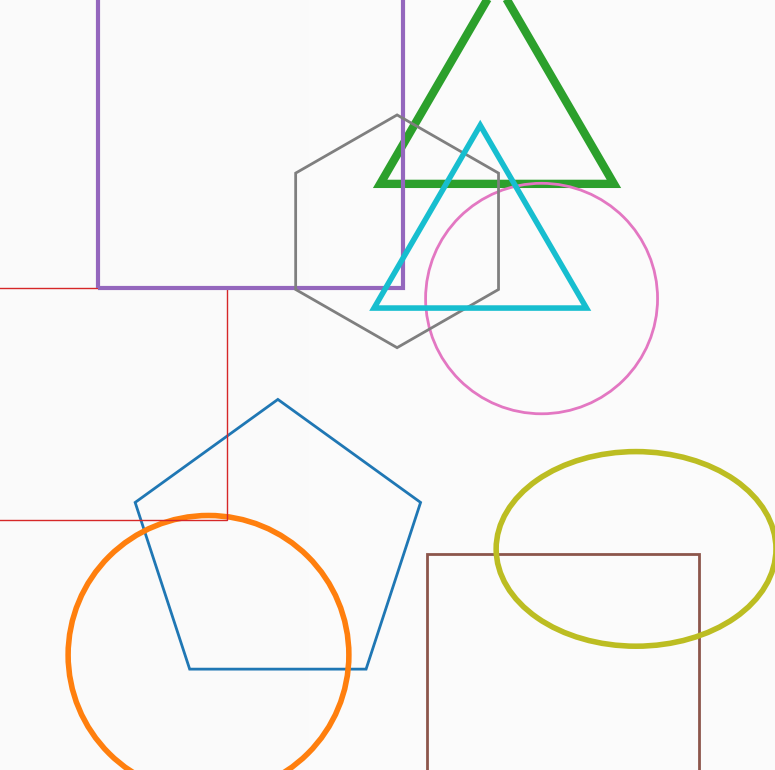[{"shape": "pentagon", "thickness": 1, "radius": 0.97, "center": [0.359, 0.288]}, {"shape": "circle", "thickness": 2, "radius": 0.91, "center": [0.269, 0.149]}, {"shape": "triangle", "thickness": 3, "radius": 0.87, "center": [0.641, 0.848]}, {"shape": "square", "thickness": 0.5, "radius": 0.75, "center": [0.143, 0.476]}, {"shape": "square", "thickness": 1.5, "radius": 0.98, "center": [0.324, 0.823]}, {"shape": "square", "thickness": 1, "radius": 0.88, "center": [0.726, 0.105]}, {"shape": "circle", "thickness": 1, "radius": 0.75, "center": [0.699, 0.612]}, {"shape": "hexagon", "thickness": 1, "radius": 0.76, "center": [0.512, 0.7]}, {"shape": "oval", "thickness": 2, "radius": 0.9, "center": [0.821, 0.287]}, {"shape": "triangle", "thickness": 2, "radius": 0.79, "center": [0.62, 0.679]}]